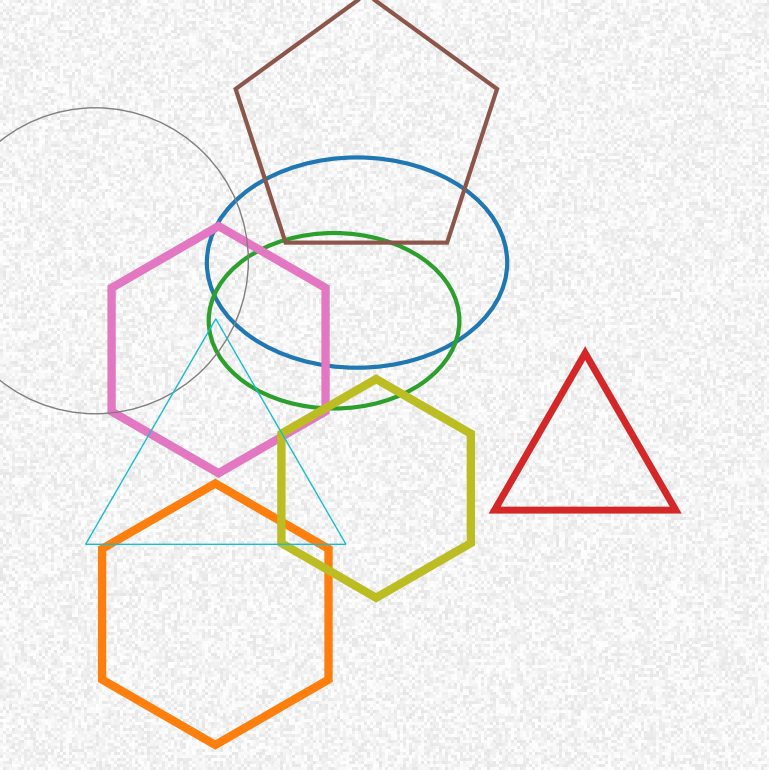[{"shape": "oval", "thickness": 1.5, "radius": 0.98, "center": [0.464, 0.659]}, {"shape": "hexagon", "thickness": 3, "radius": 0.85, "center": [0.28, 0.202]}, {"shape": "oval", "thickness": 1.5, "radius": 0.81, "center": [0.434, 0.583]}, {"shape": "triangle", "thickness": 2.5, "radius": 0.68, "center": [0.76, 0.405]}, {"shape": "pentagon", "thickness": 1.5, "radius": 0.89, "center": [0.476, 0.829]}, {"shape": "hexagon", "thickness": 3, "radius": 0.8, "center": [0.284, 0.546]}, {"shape": "circle", "thickness": 0.5, "radius": 0.99, "center": [0.124, 0.661]}, {"shape": "hexagon", "thickness": 3, "radius": 0.71, "center": [0.488, 0.366]}, {"shape": "triangle", "thickness": 0.5, "radius": 0.98, "center": [0.28, 0.391]}]